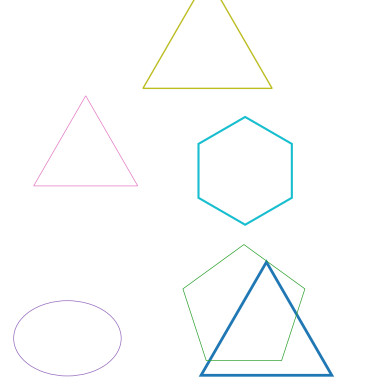[{"shape": "triangle", "thickness": 2, "radius": 0.98, "center": [0.692, 0.123]}, {"shape": "pentagon", "thickness": 0.5, "radius": 0.83, "center": [0.634, 0.198]}, {"shape": "oval", "thickness": 0.5, "radius": 0.7, "center": [0.175, 0.121]}, {"shape": "triangle", "thickness": 0.5, "radius": 0.78, "center": [0.223, 0.595]}, {"shape": "triangle", "thickness": 1, "radius": 0.97, "center": [0.539, 0.867]}, {"shape": "hexagon", "thickness": 1.5, "radius": 0.7, "center": [0.637, 0.556]}]